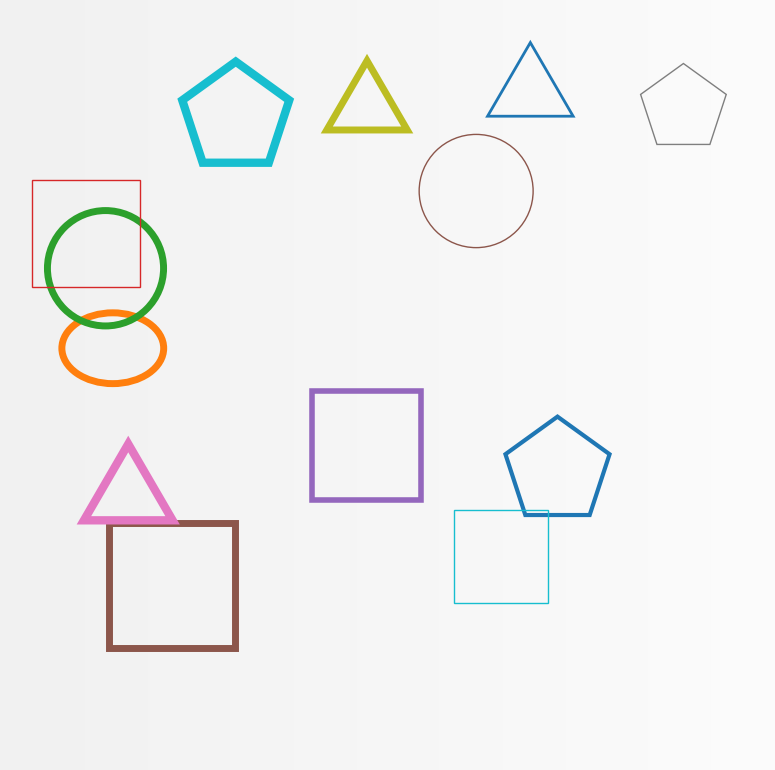[{"shape": "pentagon", "thickness": 1.5, "radius": 0.35, "center": [0.719, 0.388]}, {"shape": "triangle", "thickness": 1, "radius": 0.32, "center": [0.684, 0.881]}, {"shape": "oval", "thickness": 2.5, "radius": 0.33, "center": [0.146, 0.548]}, {"shape": "circle", "thickness": 2.5, "radius": 0.37, "center": [0.136, 0.652]}, {"shape": "square", "thickness": 0.5, "radius": 0.35, "center": [0.111, 0.696]}, {"shape": "square", "thickness": 2, "radius": 0.35, "center": [0.473, 0.422]}, {"shape": "circle", "thickness": 0.5, "radius": 0.37, "center": [0.614, 0.752]}, {"shape": "square", "thickness": 2.5, "radius": 0.41, "center": [0.222, 0.24]}, {"shape": "triangle", "thickness": 3, "radius": 0.33, "center": [0.165, 0.357]}, {"shape": "pentagon", "thickness": 0.5, "radius": 0.29, "center": [0.882, 0.859]}, {"shape": "triangle", "thickness": 2.5, "radius": 0.3, "center": [0.474, 0.861]}, {"shape": "pentagon", "thickness": 3, "radius": 0.36, "center": [0.304, 0.847]}, {"shape": "square", "thickness": 0.5, "radius": 0.3, "center": [0.646, 0.277]}]